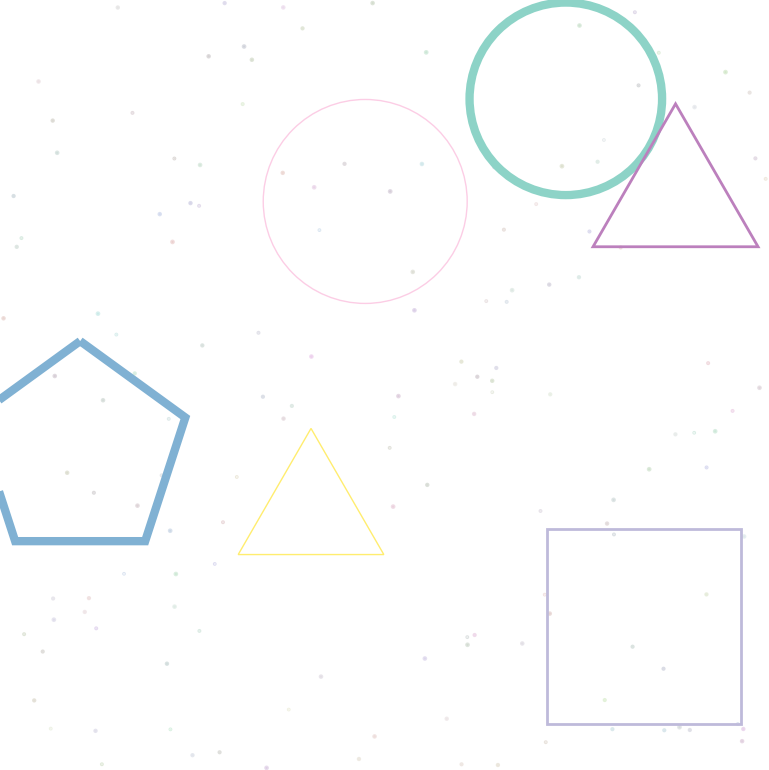[{"shape": "circle", "thickness": 3, "radius": 0.63, "center": [0.735, 0.872]}, {"shape": "square", "thickness": 1, "radius": 0.63, "center": [0.836, 0.186]}, {"shape": "pentagon", "thickness": 3, "radius": 0.72, "center": [0.104, 0.413]}, {"shape": "circle", "thickness": 0.5, "radius": 0.66, "center": [0.474, 0.738]}, {"shape": "triangle", "thickness": 1, "radius": 0.62, "center": [0.877, 0.741]}, {"shape": "triangle", "thickness": 0.5, "radius": 0.55, "center": [0.404, 0.334]}]